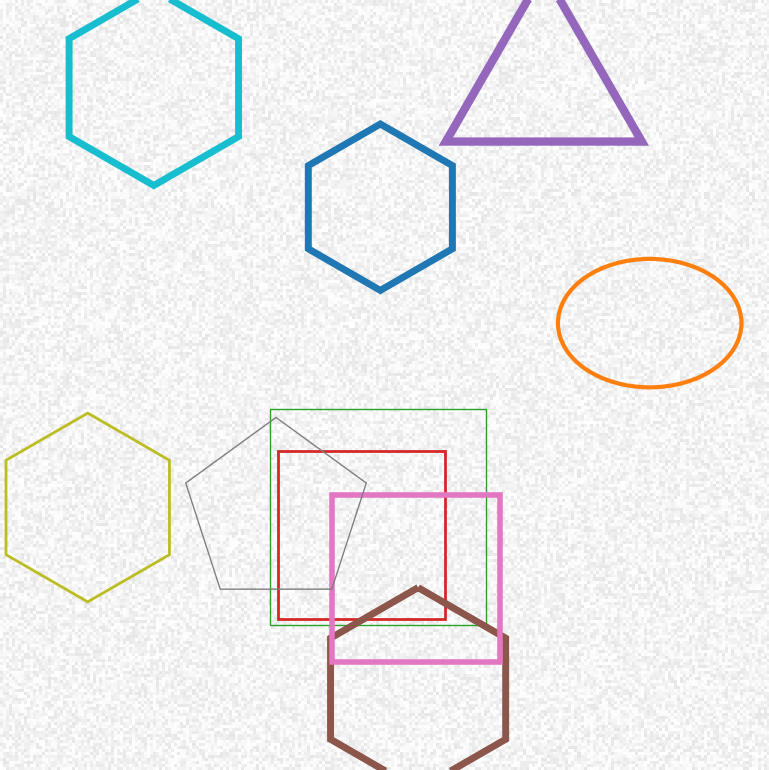[{"shape": "hexagon", "thickness": 2.5, "radius": 0.54, "center": [0.494, 0.731]}, {"shape": "oval", "thickness": 1.5, "radius": 0.6, "center": [0.844, 0.58]}, {"shape": "square", "thickness": 0.5, "radius": 0.7, "center": [0.491, 0.328]}, {"shape": "square", "thickness": 1, "radius": 0.54, "center": [0.469, 0.305]}, {"shape": "triangle", "thickness": 3, "radius": 0.73, "center": [0.706, 0.89]}, {"shape": "hexagon", "thickness": 2.5, "radius": 0.66, "center": [0.543, 0.106]}, {"shape": "square", "thickness": 2, "radius": 0.54, "center": [0.54, 0.249]}, {"shape": "pentagon", "thickness": 0.5, "radius": 0.62, "center": [0.358, 0.335]}, {"shape": "hexagon", "thickness": 1, "radius": 0.61, "center": [0.114, 0.341]}, {"shape": "hexagon", "thickness": 2.5, "radius": 0.64, "center": [0.2, 0.886]}]